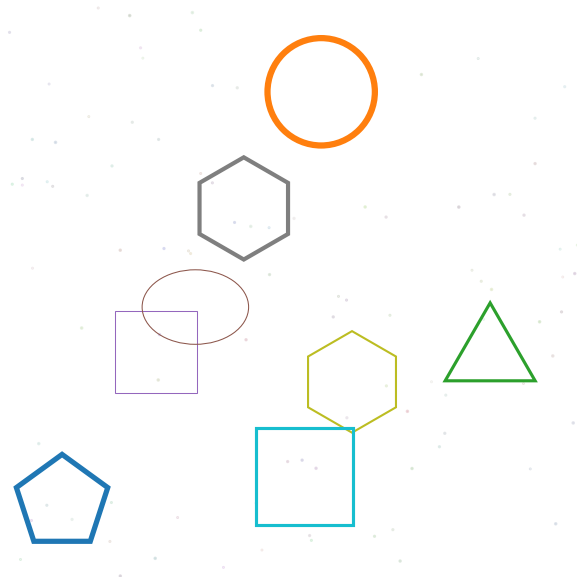[{"shape": "pentagon", "thickness": 2.5, "radius": 0.42, "center": [0.107, 0.129]}, {"shape": "circle", "thickness": 3, "radius": 0.46, "center": [0.556, 0.84]}, {"shape": "triangle", "thickness": 1.5, "radius": 0.45, "center": [0.849, 0.385]}, {"shape": "square", "thickness": 0.5, "radius": 0.35, "center": [0.27, 0.39]}, {"shape": "oval", "thickness": 0.5, "radius": 0.46, "center": [0.338, 0.467]}, {"shape": "hexagon", "thickness": 2, "radius": 0.44, "center": [0.422, 0.638]}, {"shape": "hexagon", "thickness": 1, "radius": 0.44, "center": [0.61, 0.338]}, {"shape": "square", "thickness": 1.5, "radius": 0.42, "center": [0.528, 0.174]}]